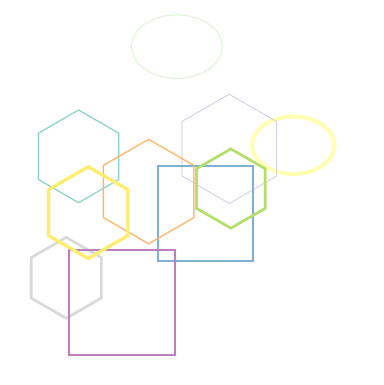[{"shape": "hexagon", "thickness": 1, "radius": 0.6, "center": [0.204, 0.594]}, {"shape": "oval", "thickness": 3, "radius": 0.53, "center": [0.762, 0.623]}, {"shape": "hexagon", "thickness": 0.5, "radius": 0.71, "center": [0.595, 0.613]}, {"shape": "square", "thickness": 1.5, "radius": 0.62, "center": [0.533, 0.445]}, {"shape": "hexagon", "thickness": 1, "radius": 0.68, "center": [0.386, 0.502]}, {"shape": "hexagon", "thickness": 2, "radius": 0.51, "center": [0.6, 0.51]}, {"shape": "hexagon", "thickness": 2, "radius": 0.53, "center": [0.172, 0.278]}, {"shape": "square", "thickness": 1.5, "radius": 0.68, "center": [0.317, 0.214]}, {"shape": "oval", "thickness": 0.5, "radius": 0.59, "center": [0.459, 0.879]}, {"shape": "hexagon", "thickness": 2.5, "radius": 0.6, "center": [0.229, 0.448]}]